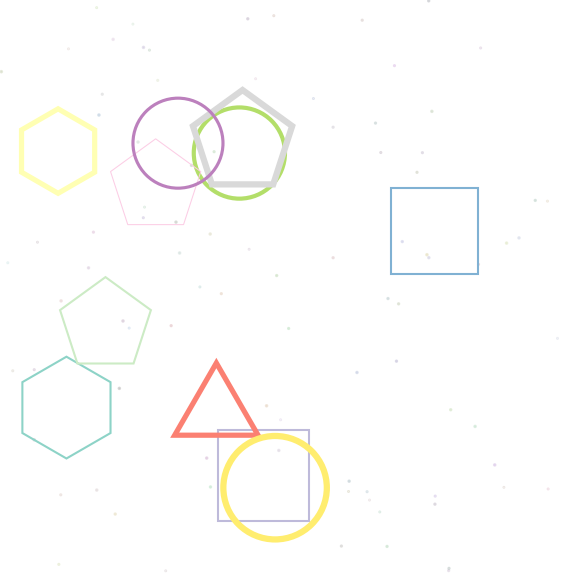[{"shape": "hexagon", "thickness": 1, "radius": 0.44, "center": [0.115, 0.293]}, {"shape": "hexagon", "thickness": 2.5, "radius": 0.37, "center": [0.101, 0.738]}, {"shape": "square", "thickness": 1, "radius": 0.39, "center": [0.457, 0.175]}, {"shape": "triangle", "thickness": 2.5, "radius": 0.42, "center": [0.375, 0.287]}, {"shape": "square", "thickness": 1, "radius": 0.37, "center": [0.752, 0.599]}, {"shape": "circle", "thickness": 2, "radius": 0.39, "center": [0.414, 0.734]}, {"shape": "pentagon", "thickness": 0.5, "radius": 0.41, "center": [0.27, 0.677]}, {"shape": "pentagon", "thickness": 3, "radius": 0.45, "center": [0.42, 0.753]}, {"shape": "circle", "thickness": 1.5, "radius": 0.39, "center": [0.308, 0.751]}, {"shape": "pentagon", "thickness": 1, "radius": 0.41, "center": [0.183, 0.437]}, {"shape": "circle", "thickness": 3, "radius": 0.45, "center": [0.476, 0.155]}]